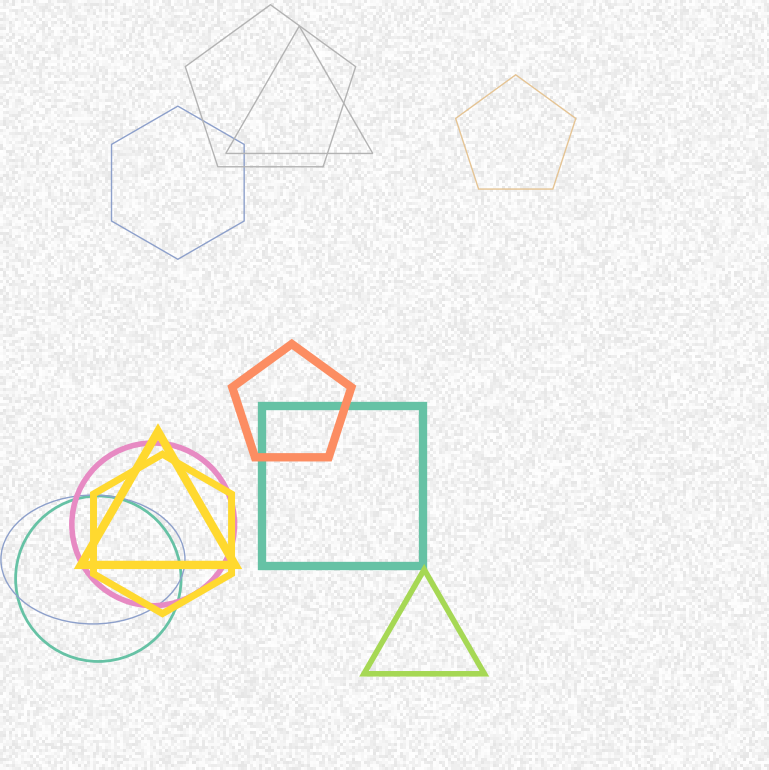[{"shape": "circle", "thickness": 1, "radius": 0.54, "center": [0.128, 0.248]}, {"shape": "square", "thickness": 3, "radius": 0.52, "center": [0.445, 0.369]}, {"shape": "pentagon", "thickness": 3, "radius": 0.41, "center": [0.379, 0.472]}, {"shape": "hexagon", "thickness": 0.5, "radius": 0.5, "center": [0.231, 0.763]}, {"shape": "oval", "thickness": 0.5, "radius": 0.6, "center": [0.121, 0.273]}, {"shape": "circle", "thickness": 2, "radius": 0.53, "center": [0.199, 0.319]}, {"shape": "triangle", "thickness": 2, "radius": 0.45, "center": [0.551, 0.17]}, {"shape": "hexagon", "thickness": 2.5, "radius": 0.52, "center": [0.211, 0.307]}, {"shape": "triangle", "thickness": 3, "radius": 0.58, "center": [0.205, 0.324]}, {"shape": "pentagon", "thickness": 0.5, "radius": 0.41, "center": [0.67, 0.821]}, {"shape": "triangle", "thickness": 0.5, "radius": 0.55, "center": [0.389, 0.856]}, {"shape": "pentagon", "thickness": 0.5, "radius": 0.58, "center": [0.351, 0.878]}]